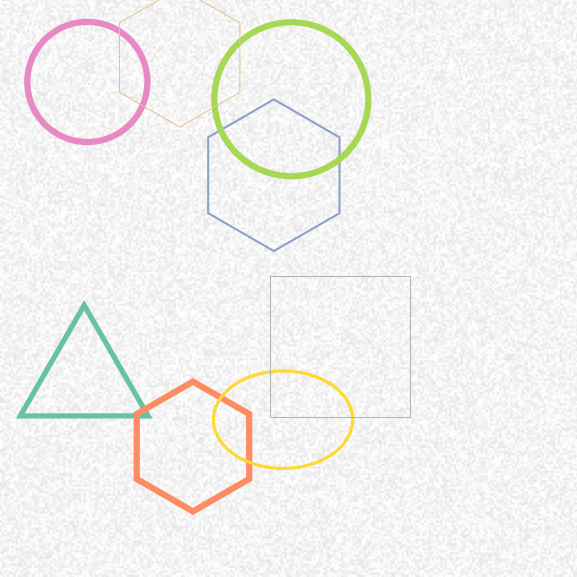[{"shape": "triangle", "thickness": 2.5, "radius": 0.64, "center": [0.146, 0.343]}, {"shape": "hexagon", "thickness": 3, "radius": 0.56, "center": [0.334, 0.226]}, {"shape": "hexagon", "thickness": 1, "radius": 0.66, "center": [0.474, 0.696]}, {"shape": "circle", "thickness": 3, "radius": 0.52, "center": [0.151, 0.857]}, {"shape": "circle", "thickness": 3, "radius": 0.67, "center": [0.504, 0.827]}, {"shape": "oval", "thickness": 1.5, "radius": 0.6, "center": [0.49, 0.272]}, {"shape": "hexagon", "thickness": 0.5, "radius": 0.6, "center": [0.311, 0.899]}, {"shape": "square", "thickness": 0.5, "radius": 0.61, "center": [0.589, 0.399]}]